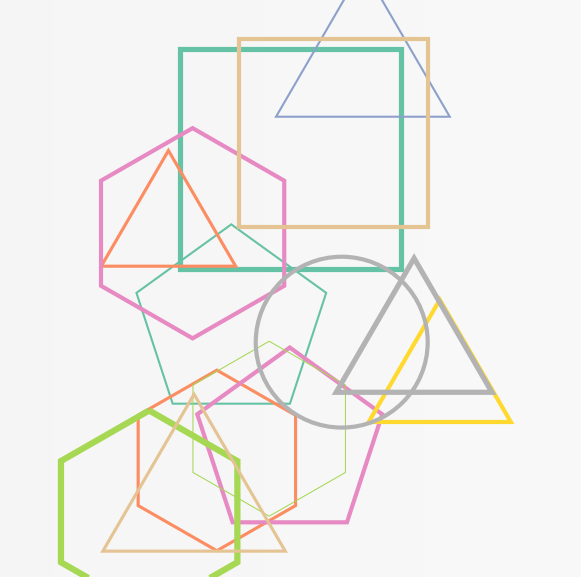[{"shape": "pentagon", "thickness": 1, "radius": 0.86, "center": [0.398, 0.439]}, {"shape": "square", "thickness": 2.5, "radius": 0.95, "center": [0.501, 0.724]}, {"shape": "hexagon", "thickness": 1.5, "radius": 0.78, "center": [0.373, 0.202]}, {"shape": "triangle", "thickness": 1.5, "radius": 0.67, "center": [0.29, 0.605]}, {"shape": "triangle", "thickness": 1, "radius": 0.86, "center": [0.624, 0.883]}, {"shape": "hexagon", "thickness": 2, "radius": 0.91, "center": [0.331, 0.595]}, {"shape": "pentagon", "thickness": 2, "radius": 0.84, "center": [0.499, 0.23]}, {"shape": "hexagon", "thickness": 0.5, "radius": 0.76, "center": [0.463, 0.257]}, {"shape": "hexagon", "thickness": 3, "radius": 0.88, "center": [0.257, 0.113]}, {"shape": "triangle", "thickness": 2, "radius": 0.71, "center": [0.757, 0.339]}, {"shape": "square", "thickness": 2, "radius": 0.81, "center": [0.574, 0.769]}, {"shape": "triangle", "thickness": 1.5, "radius": 0.91, "center": [0.334, 0.135]}, {"shape": "circle", "thickness": 2, "radius": 0.74, "center": [0.588, 0.407]}, {"shape": "triangle", "thickness": 2.5, "radius": 0.77, "center": [0.712, 0.397]}]